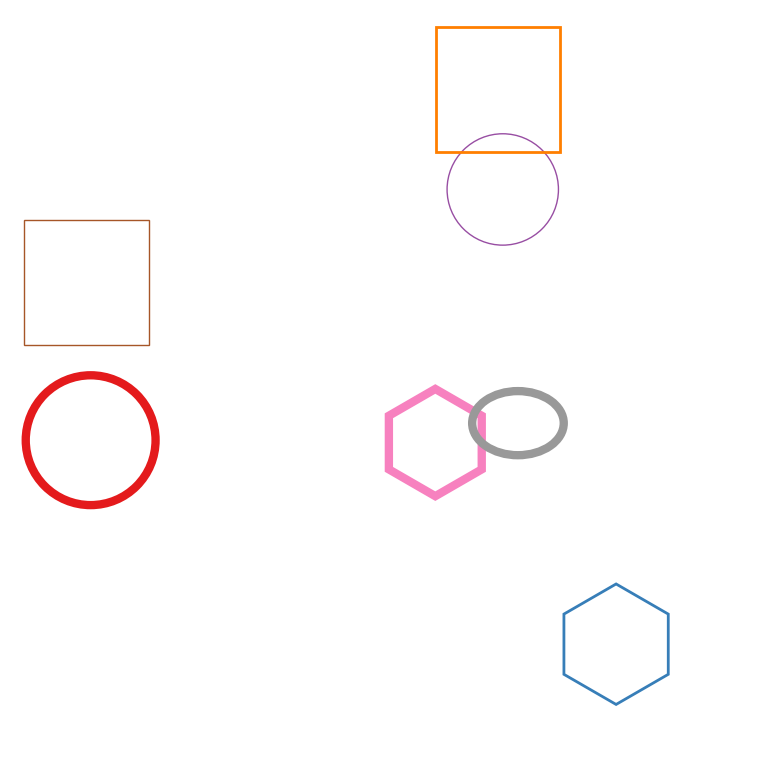[{"shape": "circle", "thickness": 3, "radius": 0.42, "center": [0.118, 0.428]}, {"shape": "hexagon", "thickness": 1, "radius": 0.39, "center": [0.8, 0.163]}, {"shape": "circle", "thickness": 0.5, "radius": 0.36, "center": [0.653, 0.754]}, {"shape": "square", "thickness": 1, "radius": 0.4, "center": [0.647, 0.884]}, {"shape": "square", "thickness": 0.5, "radius": 0.41, "center": [0.112, 0.633]}, {"shape": "hexagon", "thickness": 3, "radius": 0.35, "center": [0.565, 0.425]}, {"shape": "oval", "thickness": 3, "radius": 0.3, "center": [0.673, 0.45]}]